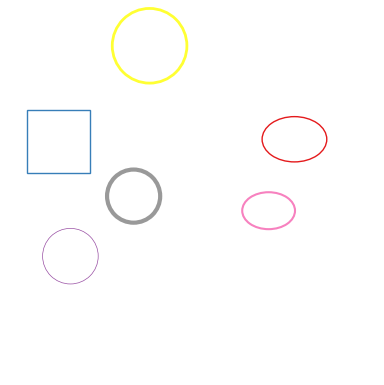[{"shape": "oval", "thickness": 1, "radius": 0.42, "center": [0.765, 0.638]}, {"shape": "square", "thickness": 1, "radius": 0.41, "center": [0.152, 0.632]}, {"shape": "circle", "thickness": 0.5, "radius": 0.36, "center": [0.183, 0.335]}, {"shape": "circle", "thickness": 2, "radius": 0.48, "center": [0.389, 0.881]}, {"shape": "oval", "thickness": 1.5, "radius": 0.34, "center": [0.698, 0.453]}, {"shape": "circle", "thickness": 3, "radius": 0.34, "center": [0.347, 0.491]}]